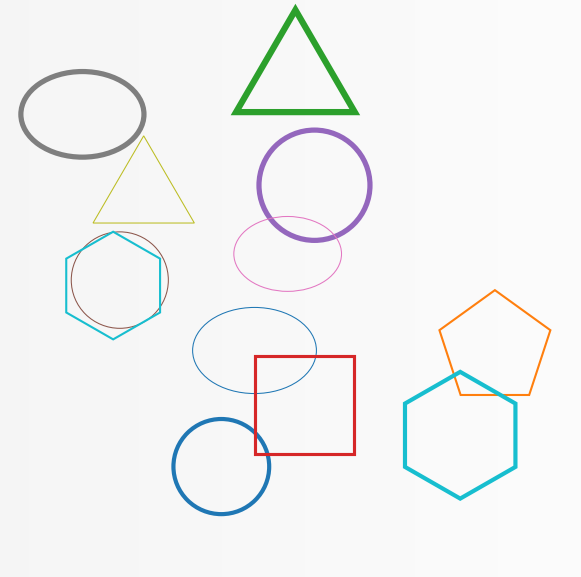[{"shape": "circle", "thickness": 2, "radius": 0.41, "center": [0.381, 0.191]}, {"shape": "oval", "thickness": 0.5, "radius": 0.53, "center": [0.438, 0.392]}, {"shape": "pentagon", "thickness": 1, "radius": 0.5, "center": [0.851, 0.396]}, {"shape": "triangle", "thickness": 3, "radius": 0.59, "center": [0.508, 0.864]}, {"shape": "square", "thickness": 1.5, "radius": 0.42, "center": [0.524, 0.298]}, {"shape": "circle", "thickness": 2.5, "radius": 0.48, "center": [0.541, 0.678]}, {"shape": "circle", "thickness": 0.5, "radius": 0.42, "center": [0.206, 0.514]}, {"shape": "oval", "thickness": 0.5, "radius": 0.46, "center": [0.495, 0.559]}, {"shape": "oval", "thickness": 2.5, "radius": 0.53, "center": [0.142, 0.801]}, {"shape": "triangle", "thickness": 0.5, "radius": 0.5, "center": [0.247, 0.663]}, {"shape": "hexagon", "thickness": 2, "radius": 0.55, "center": [0.792, 0.245]}, {"shape": "hexagon", "thickness": 1, "radius": 0.47, "center": [0.195, 0.505]}]